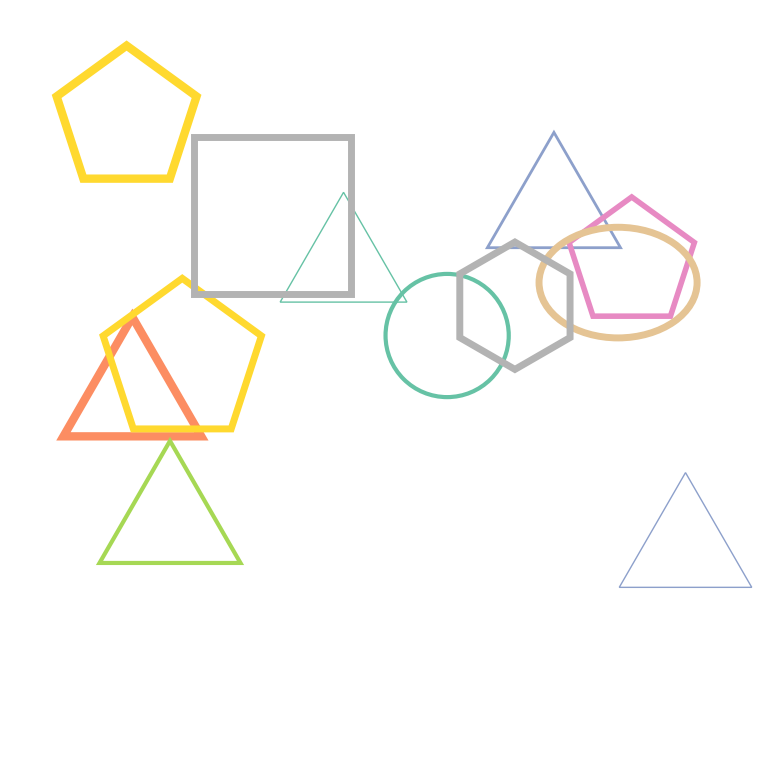[{"shape": "circle", "thickness": 1.5, "radius": 0.4, "center": [0.581, 0.564]}, {"shape": "triangle", "thickness": 0.5, "radius": 0.48, "center": [0.446, 0.655]}, {"shape": "triangle", "thickness": 3, "radius": 0.52, "center": [0.172, 0.485]}, {"shape": "triangle", "thickness": 1, "radius": 0.5, "center": [0.719, 0.728]}, {"shape": "triangle", "thickness": 0.5, "radius": 0.5, "center": [0.89, 0.287]}, {"shape": "pentagon", "thickness": 2, "radius": 0.43, "center": [0.82, 0.659]}, {"shape": "triangle", "thickness": 1.5, "radius": 0.53, "center": [0.221, 0.322]}, {"shape": "pentagon", "thickness": 3, "radius": 0.48, "center": [0.164, 0.845]}, {"shape": "pentagon", "thickness": 2.5, "radius": 0.54, "center": [0.237, 0.53]}, {"shape": "oval", "thickness": 2.5, "radius": 0.51, "center": [0.803, 0.633]}, {"shape": "hexagon", "thickness": 2.5, "radius": 0.41, "center": [0.669, 0.603]}, {"shape": "square", "thickness": 2.5, "radius": 0.51, "center": [0.354, 0.72]}]